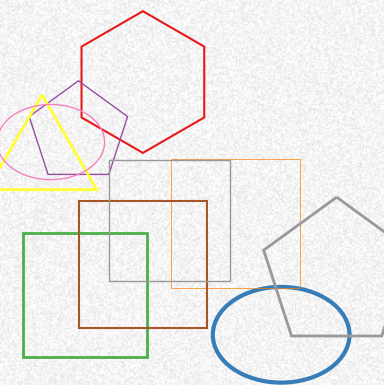[{"shape": "hexagon", "thickness": 1.5, "radius": 0.92, "center": [0.371, 0.787]}, {"shape": "oval", "thickness": 3, "radius": 0.89, "center": [0.73, 0.13]}, {"shape": "square", "thickness": 2, "radius": 0.8, "center": [0.222, 0.234]}, {"shape": "pentagon", "thickness": 1, "radius": 0.67, "center": [0.204, 0.656]}, {"shape": "square", "thickness": 0.5, "radius": 0.84, "center": [0.611, 0.419]}, {"shape": "triangle", "thickness": 2, "radius": 0.82, "center": [0.109, 0.589]}, {"shape": "square", "thickness": 1.5, "radius": 0.83, "center": [0.371, 0.313]}, {"shape": "oval", "thickness": 1, "radius": 0.7, "center": [0.132, 0.631]}, {"shape": "square", "thickness": 1, "radius": 0.79, "center": [0.441, 0.428]}, {"shape": "pentagon", "thickness": 2, "radius": 1.0, "center": [0.874, 0.289]}]